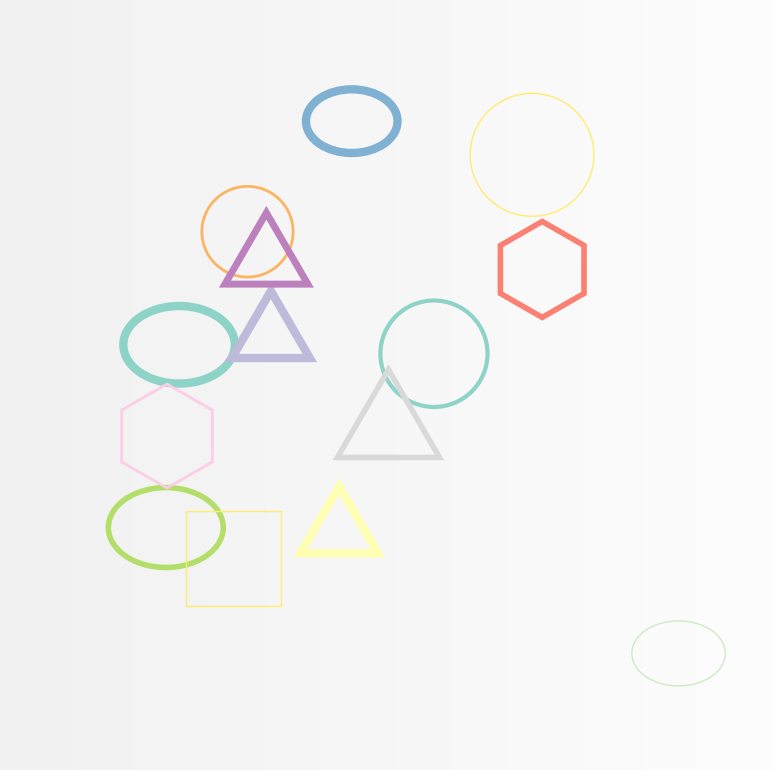[{"shape": "circle", "thickness": 1.5, "radius": 0.35, "center": [0.56, 0.541]}, {"shape": "oval", "thickness": 3, "radius": 0.36, "center": [0.231, 0.552]}, {"shape": "triangle", "thickness": 3, "radius": 0.29, "center": [0.438, 0.31]}, {"shape": "triangle", "thickness": 3, "radius": 0.29, "center": [0.35, 0.564]}, {"shape": "hexagon", "thickness": 2, "radius": 0.31, "center": [0.7, 0.65]}, {"shape": "oval", "thickness": 3, "radius": 0.3, "center": [0.454, 0.843]}, {"shape": "circle", "thickness": 1, "radius": 0.29, "center": [0.319, 0.699]}, {"shape": "oval", "thickness": 2, "radius": 0.37, "center": [0.214, 0.315]}, {"shape": "hexagon", "thickness": 1, "radius": 0.34, "center": [0.215, 0.434]}, {"shape": "triangle", "thickness": 2, "radius": 0.38, "center": [0.501, 0.444]}, {"shape": "triangle", "thickness": 2.5, "radius": 0.31, "center": [0.344, 0.662]}, {"shape": "oval", "thickness": 0.5, "radius": 0.3, "center": [0.876, 0.151]}, {"shape": "square", "thickness": 0.5, "radius": 0.31, "center": [0.302, 0.275]}, {"shape": "circle", "thickness": 0.5, "radius": 0.4, "center": [0.686, 0.799]}]